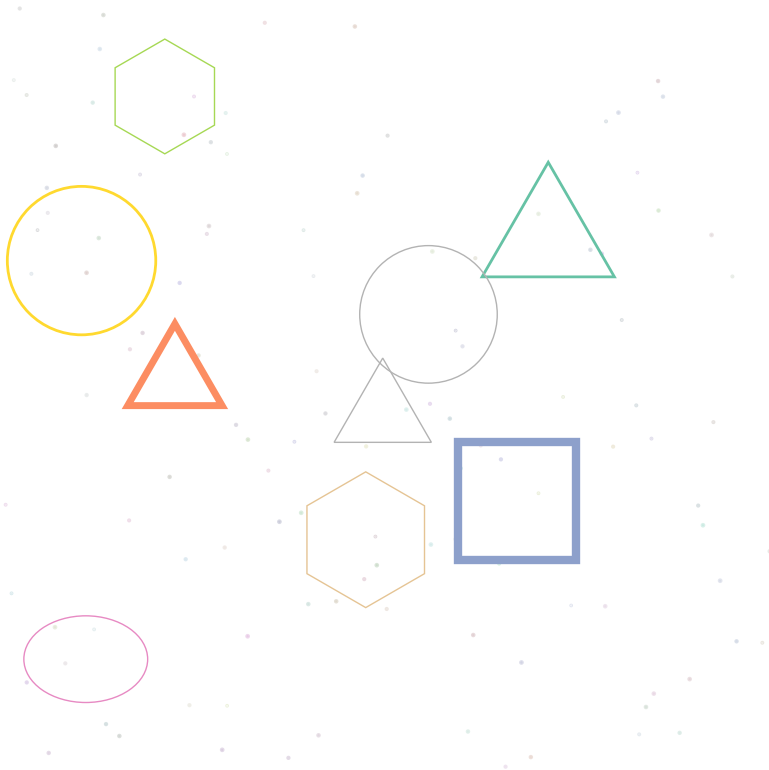[{"shape": "triangle", "thickness": 1, "radius": 0.5, "center": [0.712, 0.69]}, {"shape": "triangle", "thickness": 2.5, "radius": 0.35, "center": [0.227, 0.509]}, {"shape": "square", "thickness": 3, "radius": 0.38, "center": [0.671, 0.349]}, {"shape": "oval", "thickness": 0.5, "radius": 0.4, "center": [0.111, 0.144]}, {"shape": "hexagon", "thickness": 0.5, "radius": 0.37, "center": [0.214, 0.875]}, {"shape": "circle", "thickness": 1, "radius": 0.48, "center": [0.106, 0.662]}, {"shape": "hexagon", "thickness": 0.5, "radius": 0.44, "center": [0.475, 0.299]}, {"shape": "triangle", "thickness": 0.5, "radius": 0.36, "center": [0.497, 0.462]}, {"shape": "circle", "thickness": 0.5, "radius": 0.45, "center": [0.556, 0.592]}]